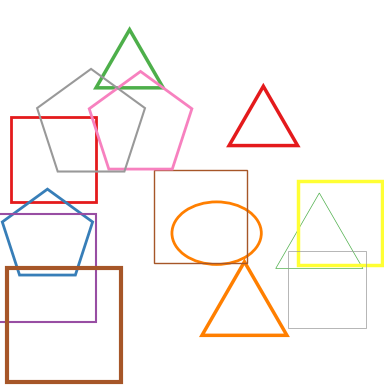[{"shape": "square", "thickness": 2, "radius": 0.55, "center": [0.138, 0.586]}, {"shape": "triangle", "thickness": 2.5, "radius": 0.51, "center": [0.684, 0.673]}, {"shape": "pentagon", "thickness": 2, "radius": 0.62, "center": [0.123, 0.385]}, {"shape": "triangle", "thickness": 0.5, "radius": 0.65, "center": [0.829, 0.368]}, {"shape": "triangle", "thickness": 2.5, "radius": 0.5, "center": [0.337, 0.822]}, {"shape": "square", "thickness": 1.5, "radius": 0.7, "center": [0.11, 0.304]}, {"shape": "triangle", "thickness": 2.5, "radius": 0.64, "center": [0.635, 0.193]}, {"shape": "oval", "thickness": 2, "radius": 0.58, "center": [0.563, 0.394]}, {"shape": "square", "thickness": 2.5, "radius": 0.54, "center": [0.883, 0.421]}, {"shape": "square", "thickness": 1, "radius": 0.61, "center": [0.521, 0.438]}, {"shape": "square", "thickness": 3, "radius": 0.74, "center": [0.166, 0.155]}, {"shape": "pentagon", "thickness": 2, "radius": 0.7, "center": [0.365, 0.674]}, {"shape": "square", "thickness": 0.5, "radius": 0.5, "center": [0.85, 0.248]}, {"shape": "pentagon", "thickness": 1.5, "radius": 0.74, "center": [0.236, 0.674]}]